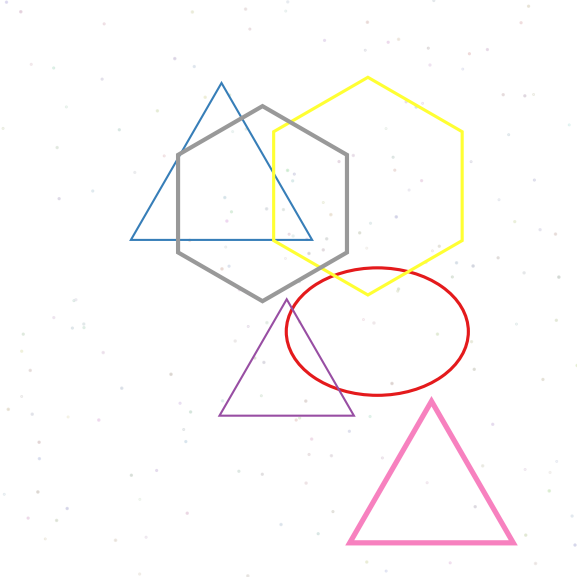[{"shape": "oval", "thickness": 1.5, "radius": 0.79, "center": [0.653, 0.425]}, {"shape": "triangle", "thickness": 1, "radius": 0.91, "center": [0.384, 0.674]}, {"shape": "triangle", "thickness": 1, "radius": 0.67, "center": [0.496, 0.347]}, {"shape": "hexagon", "thickness": 1.5, "radius": 0.94, "center": [0.637, 0.677]}, {"shape": "triangle", "thickness": 2.5, "radius": 0.82, "center": [0.747, 0.141]}, {"shape": "hexagon", "thickness": 2, "radius": 0.84, "center": [0.455, 0.646]}]